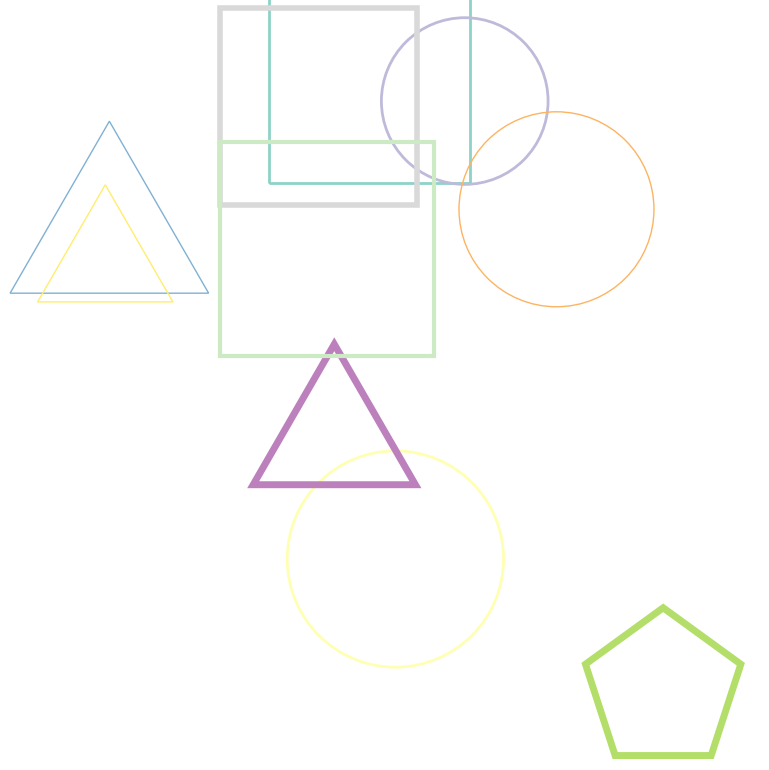[{"shape": "square", "thickness": 1, "radius": 0.65, "center": [0.48, 0.893]}, {"shape": "circle", "thickness": 1, "radius": 0.7, "center": [0.513, 0.274]}, {"shape": "circle", "thickness": 1, "radius": 0.54, "center": [0.604, 0.869]}, {"shape": "triangle", "thickness": 0.5, "radius": 0.74, "center": [0.142, 0.694]}, {"shape": "circle", "thickness": 0.5, "radius": 0.63, "center": [0.723, 0.728]}, {"shape": "pentagon", "thickness": 2.5, "radius": 0.53, "center": [0.861, 0.105]}, {"shape": "square", "thickness": 2, "radius": 0.64, "center": [0.414, 0.861]}, {"shape": "triangle", "thickness": 2.5, "radius": 0.61, "center": [0.434, 0.431]}, {"shape": "square", "thickness": 1.5, "radius": 0.69, "center": [0.424, 0.677]}, {"shape": "triangle", "thickness": 0.5, "radius": 0.51, "center": [0.137, 0.659]}]